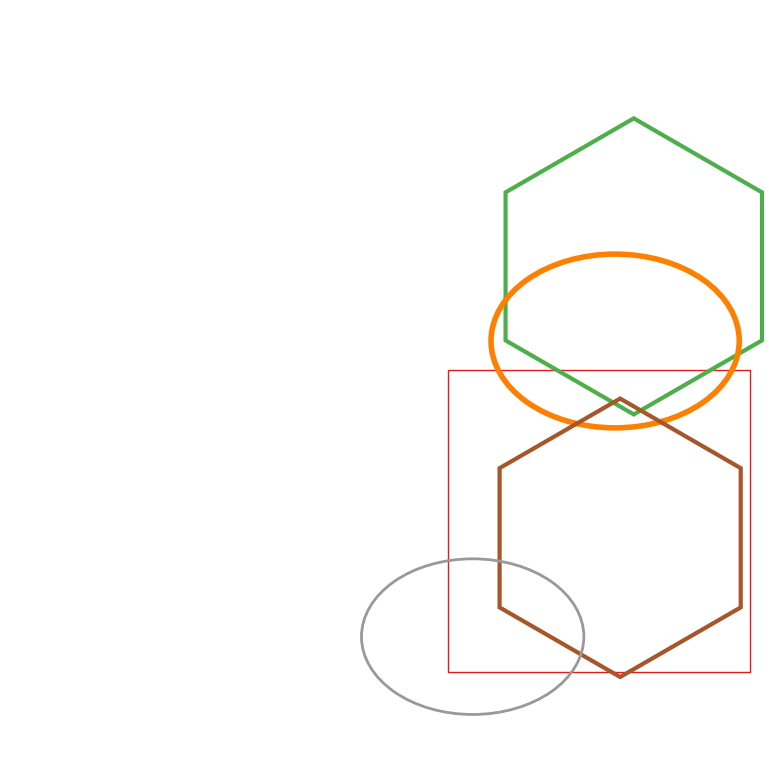[{"shape": "square", "thickness": 0.5, "radius": 0.98, "center": [0.778, 0.323]}, {"shape": "hexagon", "thickness": 1.5, "radius": 0.96, "center": [0.823, 0.654]}, {"shape": "oval", "thickness": 2, "radius": 0.81, "center": [0.799, 0.557]}, {"shape": "hexagon", "thickness": 1.5, "radius": 0.9, "center": [0.805, 0.302]}, {"shape": "oval", "thickness": 1, "radius": 0.72, "center": [0.614, 0.173]}]